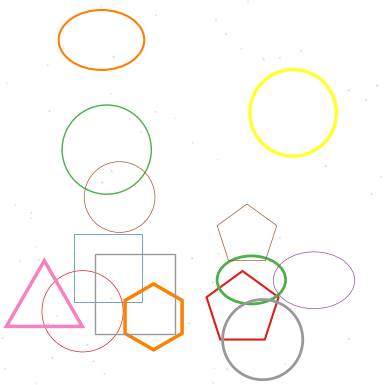[{"shape": "circle", "thickness": 0.5, "radius": 0.53, "center": [0.215, 0.191]}, {"shape": "pentagon", "thickness": 1.5, "radius": 0.49, "center": [0.63, 0.198]}, {"shape": "square", "thickness": 0.5, "radius": 0.44, "center": [0.28, 0.305]}, {"shape": "oval", "thickness": 2, "radius": 0.45, "center": [0.653, 0.273]}, {"shape": "circle", "thickness": 1, "radius": 0.58, "center": [0.277, 0.611]}, {"shape": "oval", "thickness": 0.5, "radius": 0.53, "center": [0.816, 0.272]}, {"shape": "oval", "thickness": 1.5, "radius": 0.56, "center": [0.264, 0.896]}, {"shape": "hexagon", "thickness": 2.5, "radius": 0.43, "center": [0.399, 0.177]}, {"shape": "circle", "thickness": 2.5, "radius": 0.56, "center": [0.761, 0.707]}, {"shape": "circle", "thickness": 0.5, "radius": 0.46, "center": [0.311, 0.488]}, {"shape": "pentagon", "thickness": 0.5, "radius": 0.41, "center": [0.642, 0.389]}, {"shape": "triangle", "thickness": 2.5, "radius": 0.57, "center": [0.115, 0.209]}, {"shape": "square", "thickness": 1, "radius": 0.52, "center": [0.351, 0.237]}, {"shape": "circle", "thickness": 2, "radius": 0.52, "center": [0.682, 0.118]}]